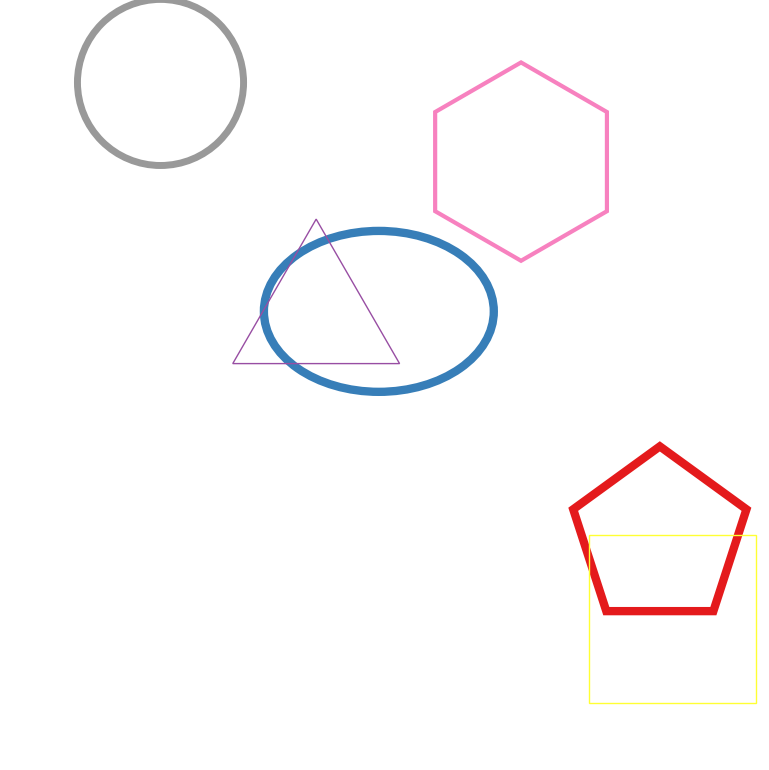[{"shape": "pentagon", "thickness": 3, "radius": 0.59, "center": [0.857, 0.302]}, {"shape": "oval", "thickness": 3, "radius": 0.75, "center": [0.492, 0.596]}, {"shape": "triangle", "thickness": 0.5, "radius": 0.63, "center": [0.411, 0.59]}, {"shape": "square", "thickness": 0.5, "radius": 0.54, "center": [0.873, 0.196]}, {"shape": "hexagon", "thickness": 1.5, "radius": 0.64, "center": [0.677, 0.79]}, {"shape": "circle", "thickness": 2.5, "radius": 0.54, "center": [0.208, 0.893]}]